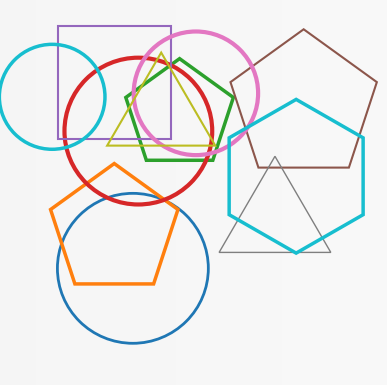[{"shape": "circle", "thickness": 2, "radius": 0.97, "center": [0.343, 0.303]}, {"shape": "pentagon", "thickness": 2.5, "radius": 0.86, "center": [0.295, 0.402]}, {"shape": "pentagon", "thickness": 2.5, "radius": 0.73, "center": [0.463, 0.702]}, {"shape": "circle", "thickness": 3, "radius": 0.95, "center": [0.357, 0.66]}, {"shape": "square", "thickness": 1.5, "radius": 0.73, "center": [0.296, 0.786]}, {"shape": "pentagon", "thickness": 1.5, "radius": 0.99, "center": [0.784, 0.725]}, {"shape": "circle", "thickness": 3, "radius": 0.8, "center": [0.506, 0.758]}, {"shape": "triangle", "thickness": 1, "radius": 0.83, "center": [0.71, 0.428]}, {"shape": "triangle", "thickness": 1.5, "radius": 0.81, "center": [0.416, 0.702]}, {"shape": "hexagon", "thickness": 2.5, "radius": 1.0, "center": [0.764, 0.542]}, {"shape": "circle", "thickness": 2.5, "radius": 0.68, "center": [0.135, 0.749]}]